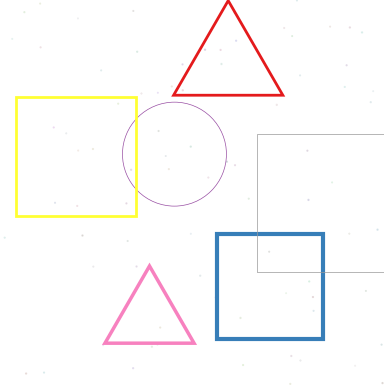[{"shape": "triangle", "thickness": 2, "radius": 0.82, "center": [0.593, 0.835]}, {"shape": "square", "thickness": 3, "radius": 0.69, "center": [0.701, 0.255]}, {"shape": "circle", "thickness": 0.5, "radius": 0.68, "center": [0.453, 0.6]}, {"shape": "square", "thickness": 2, "radius": 0.78, "center": [0.197, 0.593]}, {"shape": "triangle", "thickness": 2.5, "radius": 0.67, "center": [0.388, 0.175]}, {"shape": "square", "thickness": 0.5, "radius": 0.9, "center": [0.847, 0.473]}]